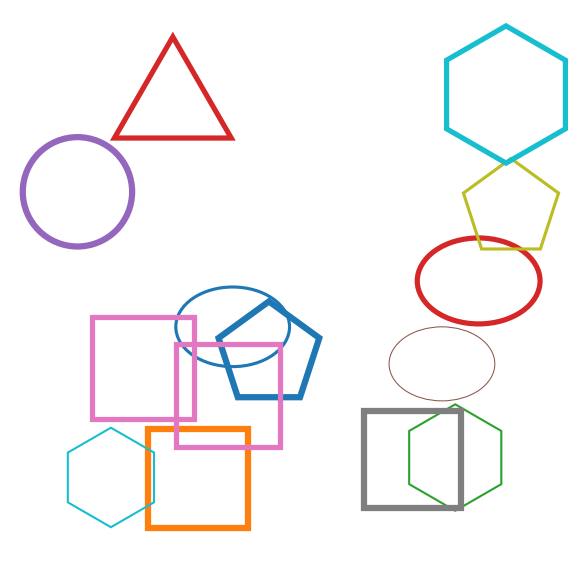[{"shape": "oval", "thickness": 1.5, "radius": 0.49, "center": [0.403, 0.433]}, {"shape": "pentagon", "thickness": 3, "radius": 0.46, "center": [0.466, 0.385]}, {"shape": "square", "thickness": 3, "radius": 0.43, "center": [0.343, 0.171]}, {"shape": "hexagon", "thickness": 1, "radius": 0.46, "center": [0.788, 0.207]}, {"shape": "oval", "thickness": 2.5, "radius": 0.53, "center": [0.829, 0.513]}, {"shape": "triangle", "thickness": 2.5, "radius": 0.58, "center": [0.299, 0.819]}, {"shape": "circle", "thickness": 3, "radius": 0.47, "center": [0.134, 0.667]}, {"shape": "oval", "thickness": 0.5, "radius": 0.46, "center": [0.765, 0.369]}, {"shape": "square", "thickness": 2.5, "radius": 0.44, "center": [0.248, 0.361]}, {"shape": "square", "thickness": 2.5, "radius": 0.45, "center": [0.395, 0.314]}, {"shape": "square", "thickness": 3, "radius": 0.42, "center": [0.714, 0.204]}, {"shape": "pentagon", "thickness": 1.5, "radius": 0.43, "center": [0.885, 0.638]}, {"shape": "hexagon", "thickness": 2.5, "radius": 0.59, "center": [0.876, 0.835]}, {"shape": "hexagon", "thickness": 1, "radius": 0.43, "center": [0.192, 0.172]}]